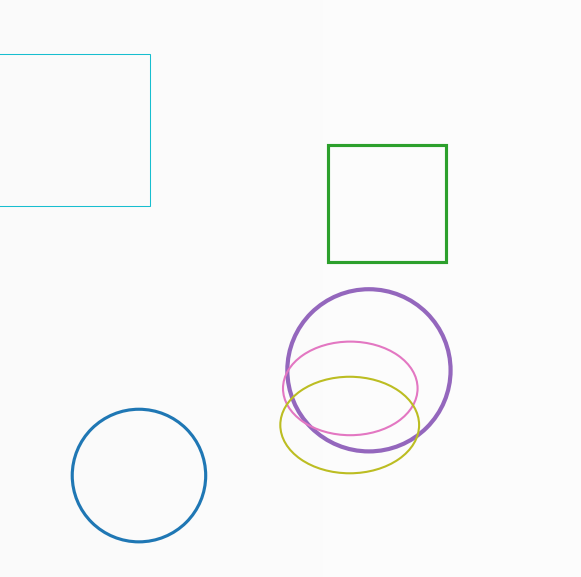[{"shape": "circle", "thickness": 1.5, "radius": 0.57, "center": [0.239, 0.176]}, {"shape": "square", "thickness": 1.5, "radius": 0.51, "center": [0.666, 0.647]}, {"shape": "circle", "thickness": 2, "radius": 0.7, "center": [0.635, 0.358]}, {"shape": "oval", "thickness": 1, "radius": 0.58, "center": [0.603, 0.327]}, {"shape": "oval", "thickness": 1, "radius": 0.6, "center": [0.602, 0.263]}, {"shape": "square", "thickness": 0.5, "radius": 0.66, "center": [0.127, 0.774]}]